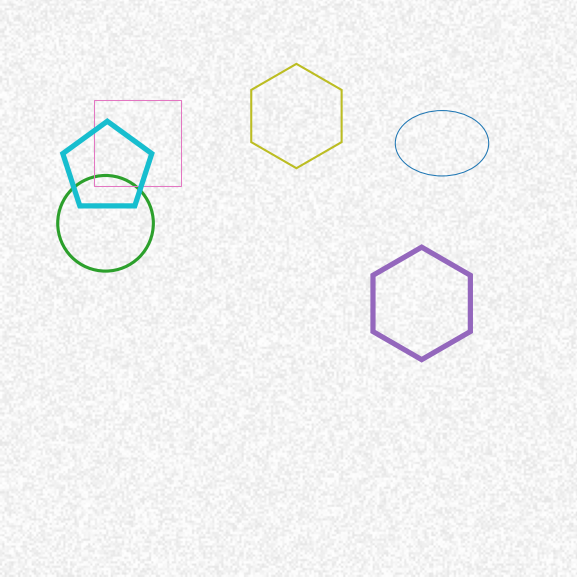[{"shape": "oval", "thickness": 0.5, "radius": 0.4, "center": [0.765, 0.751]}, {"shape": "circle", "thickness": 1.5, "radius": 0.41, "center": [0.183, 0.612]}, {"shape": "hexagon", "thickness": 2.5, "radius": 0.49, "center": [0.73, 0.474]}, {"shape": "square", "thickness": 0.5, "radius": 0.38, "center": [0.239, 0.752]}, {"shape": "hexagon", "thickness": 1, "radius": 0.45, "center": [0.513, 0.798]}, {"shape": "pentagon", "thickness": 2.5, "radius": 0.41, "center": [0.186, 0.708]}]